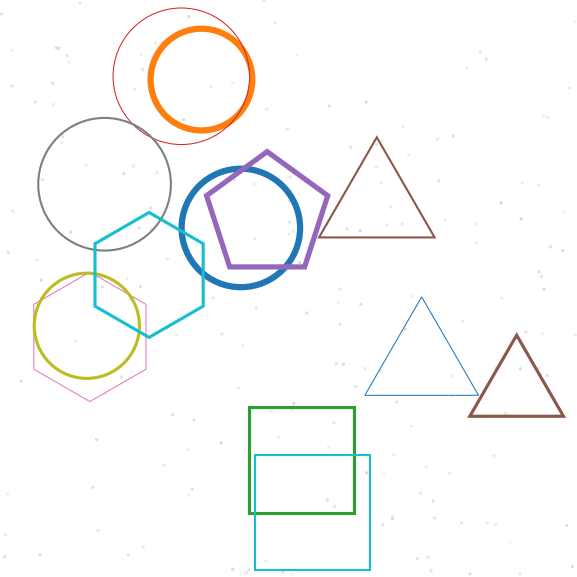[{"shape": "triangle", "thickness": 0.5, "radius": 0.57, "center": [0.73, 0.371]}, {"shape": "circle", "thickness": 3, "radius": 0.51, "center": [0.417, 0.604]}, {"shape": "circle", "thickness": 3, "radius": 0.44, "center": [0.349, 0.861]}, {"shape": "square", "thickness": 1.5, "radius": 0.46, "center": [0.522, 0.203]}, {"shape": "circle", "thickness": 0.5, "radius": 0.59, "center": [0.314, 0.867]}, {"shape": "pentagon", "thickness": 2.5, "radius": 0.55, "center": [0.463, 0.626]}, {"shape": "triangle", "thickness": 1.5, "radius": 0.47, "center": [0.895, 0.325]}, {"shape": "triangle", "thickness": 1, "radius": 0.58, "center": [0.652, 0.646]}, {"shape": "hexagon", "thickness": 0.5, "radius": 0.56, "center": [0.156, 0.416]}, {"shape": "circle", "thickness": 1, "radius": 0.57, "center": [0.181, 0.68]}, {"shape": "circle", "thickness": 1.5, "radius": 0.46, "center": [0.15, 0.435]}, {"shape": "hexagon", "thickness": 1.5, "radius": 0.54, "center": [0.258, 0.523]}, {"shape": "square", "thickness": 1, "radius": 0.5, "center": [0.542, 0.112]}]